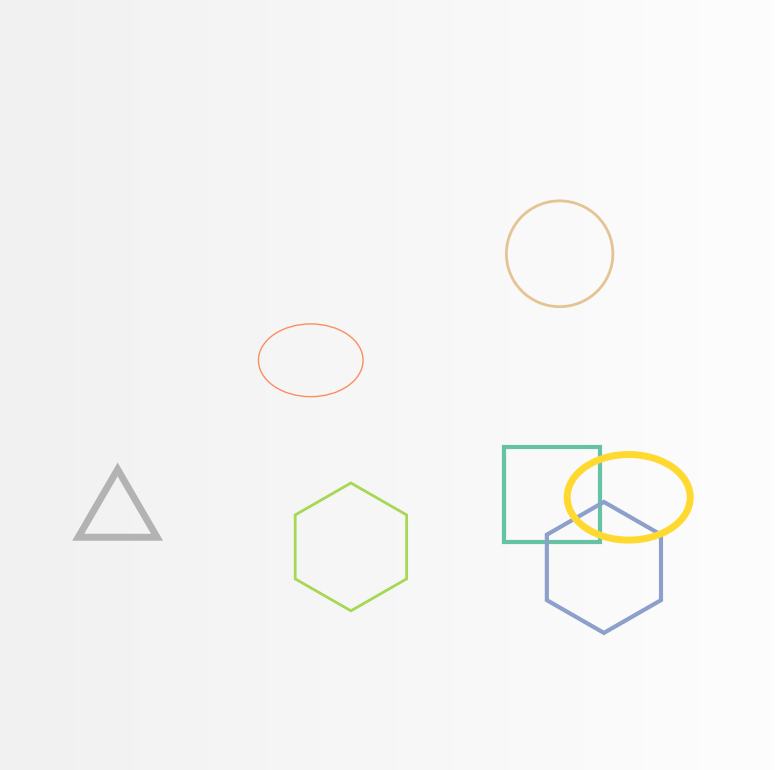[{"shape": "square", "thickness": 1.5, "radius": 0.31, "center": [0.712, 0.358]}, {"shape": "oval", "thickness": 0.5, "radius": 0.34, "center": [0.401, 0.532]}, {"shape": "hexagon", "thickness": 1.5, "radius": 0.43, "center": [0.779, 0.263]}, {"shape": "hexagon", "thickness": 1, "radius": 0.42, "center": [0.453, 0.29]}, {"shape": "oval", "thickness": 2.5, "radius": 0.4, "center": [0.811, 0.354]}, {"shape": "circle", "thickness": 1, "radius": 0.34, "center": [0.722, 0.67]}, {"shape": "triangle", "thickness": 2.5, "radius": 0.29, "center": [0.152, 0.332]}]